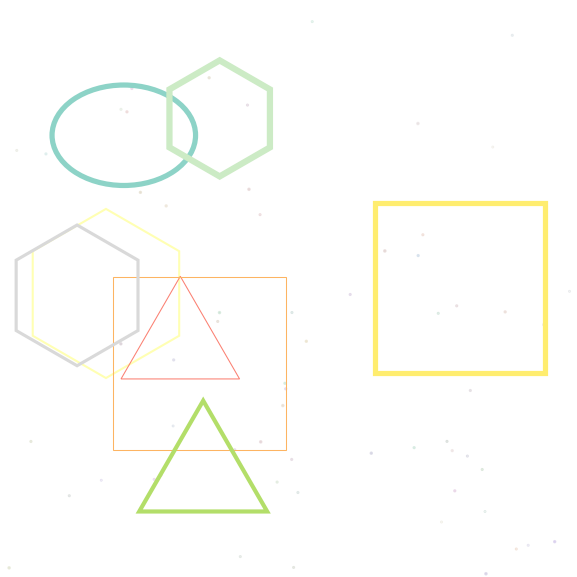[{"shape": "oval", "thickness": 2.5, "radius": 0.62, "center": [0.214, 0.765]}, {"shape": "hexagon", "thickness": 1, "radius": 0.73, "center": [0.183, 0.491]}, {"shape": "triangle", "thickness": 0.5, "radius": 0.59, "center": [0.312, 0.402]}, {"shape": "square", "thickness": 0.5, "radius": 0.75, "center": [0.346, 0.37]}, {"shape": "triangle", "thickness": 2, "radius": 0.64, "center": [0.352, 0.177]}, {"shape": "hexagon", "thickness": 1.5, "radius": 0.61, "center": [0.133, 0.488]}, {"shape": "hexagon", "thickness": 3, "radius": 0.5, "center": [0.38, 0.794]}, {"shape": "square", "thickness": 2.5, "radius": 0.74, "center": [0.797, 0.5]}]